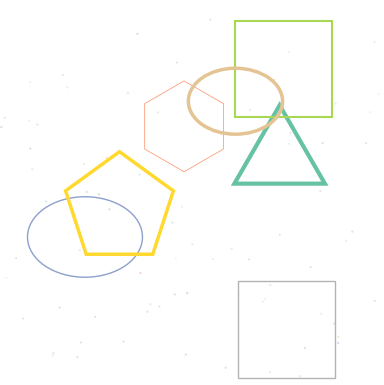[{"shape": "triangle", "thickness": 3, "radius": 0.68, "center": [0.726, 0.591]}, {"shape": "hexagon", "thickness": 0.5, "radius": 0.59, "center": [0.478, 0.672]}, {"shape": "oval", "thickness": 1, "radius": 0.75, "center": [0.221, 0.384]}, {"shape": "square", "thickness": 1.5, "radius": 0.63, "center": [0.736, 0.82]}, {"shape": "pentagon", "thickness": 2.5, "radius": 0.74, "center": [0.31, 0.459]}, {"shape": "oval", "thickness": 2.5, "radius": 0.61, "center": [0.612, 0.737]}, {"shape": "square", "thickness": 1, "radius": 0.63, "center": [0.743, 0.145]}]